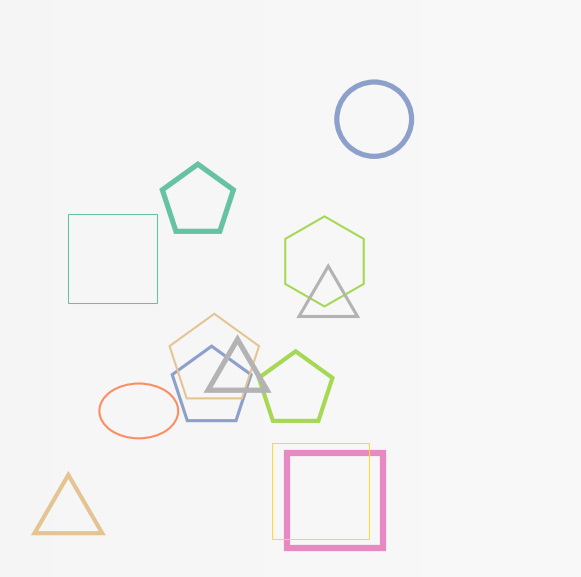[{"shape": "pentagon", "thickness": 2.5, "radius": 0.32, "center": [0.34, 0.651]}, {"shape": "square", "thickness": 0.5, "radius": 0.39, "center": [0.194, 0.551]}, {"shape": "oval", "thickness": 1, "radius": 0.34, "center": [0.239, 0.288]}, {"shape": "pentagon", "thickness": 1.5, "radius": 0.36, "center": [0.364, 0.328]}, {"shape": "circle", "thickness": 2.5, "radius": 0.32, "center": [0.644, 0.793]}, {"shape": "square", "thickness": 3, "radius": 0.41, "center": [0.576, 0.133]}, {"shape": "hexagon", "thickness": 1, "radius": 0.39, "center": [0.558, 0.546]}, {"shape": "pentagon", "thickness": 2, "radius": 0.33, "center": [0.509, 0.324]}, {"shape": "square", "thickness": 0.5, "radius": 0.42, "center": [0.551, 0.149]}, {"shape": "triangle", "thickness": 2, "radius": 0.34, "center": [0.118, 0.11]}, {"shape": "pentagon", "thickness": 1, "radius": 0.4, "center": [0.369, 0.375]}, {"shape": "triangle", "thickness": 1.5, "radius": 0.29, "center": [0.565, 0.48]}, {"shape": "triangle", "thickness": 2.5, "radius": 0.29, "center": [0.409, 0.353]}]